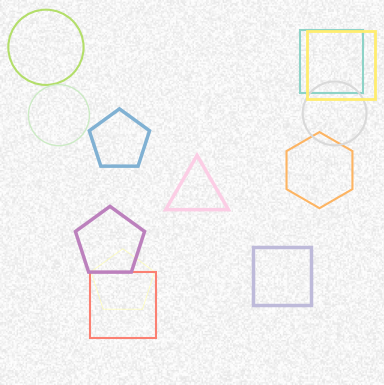[{"shape": "square", "thickness": 1.5, "radius": 0.41, "center": [0.861, 0.84]}, {"shape": "pentagon", "thickness": 0.5, "radius": 0.43, "center": [0.319, 0.267]}, {"shape": "square", "thickness": 2.5, "radius": 0.38, "center": [0.734, 0.283]}, {"shape": "square", "thickness": 1.5, "radius": 0.43, "center": [0.319, 0.208]}, {"shape": "pentagon", "thickness": 2.5, "radius": 0.41, "center": [0.31, 0.635]}, {"shape": "hexagon", "thickness": 1.5, "radius": 0.49, "center": [0.83, 0.558]}, {"shape": "circle", "thickness": 1.5, "radius": 0.49, "center": [0.119, 0.877]}, {"shape": "triangle", "thickness": 2.5, "radius": 0.47, "center": [0.512, 0.502]}, {"shape": "circle", "thickness": 1.5, "radius": 0.41, "center": [0.869, 0.706]}, {"shape": "pentagon", "thickness": 2.5, "radius": 0.47, "center": [0.286, 0.37]}, {"shape": "circle", "thickness": 1, "radius": 0.4, "center": [0.153, 0.701]}, {"shape": "square", "thickness": 2, "radius": 0.44, "center": [0.886, 0.831]}]